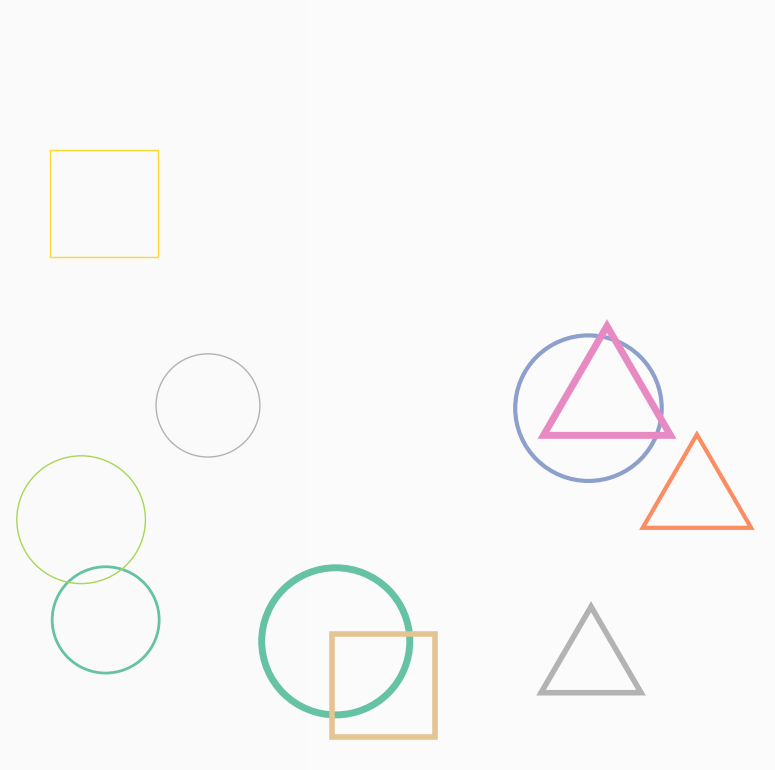[{"shape": "circle", "thickness": 1, "radius": 0.35, "center": [0.136, 0.195]}, {"shape": "circle", "thickness": 2.5, "radius": 0.48, "center": [0.433, 0.167]}, {"shape": "triangle", "thickness": 1.5, "radius": 0.4, "center": [0.899, 0.355]}, {"shape": "circle", "thickness": 1.5, "radius": 0.47, "center": [0.759, 0.47]}, {"shape": "triangle", "thickness": 2.5, "radius": 0.47, "center": [0.783, 0.482]}, {"shape": "circle", "thickness": 0.5, "radius": 0.41, "center": [0.105, 0.325]}, {"shape": "square", "thickness": 0.5, "radius": 0.35, "center": [0.134, 0.736]}, {"shape": "square", "thickness": 2, "radius": 0.33, "center": [0.495, 0.11]}, {"shape": "triangle", "thickness": 2, "radius": 0.37, "center": [0.763, 0.138]}, {"shape": "circle", "thickness": 0.5, "radius": 0.33, "center": [0.268, 0.473]}]